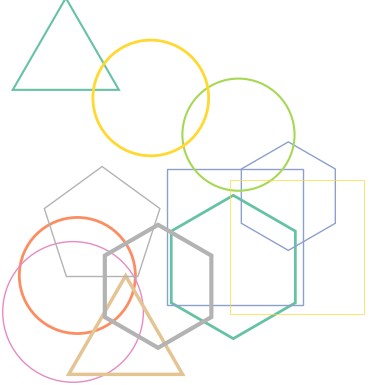[{"shape": "triangle", "thickness": 1.5, "radius": 0.8, "center": [0.171, 0.846]}, {"shape": "hexagon", "thickness": 2, "radius": 0.93, "center": [0.606, 0.307]}, {"shape": "circle", "thickness": 2, "radius": 0.75, "center": [0.201, 0.284]}, {"shape": "square", "thickness": 1, "radius": 0.88, "center": [0.61, 0.384]}, {"shape": "hexagon", "thickness": 1, "radius": 0.7, "center": [0.749, 0.491]}, {"shape": "circle", "thickness": 1, "radius": 0.91, "center": [0.19, 0.19]}, {"shape": "circle", "thickness": 1.5, "radius": 0.73, "center": [0.619, 0.65]}, {"shape": "circle", "thickness": 2, "radius": 0.75, "center": [0.392, 0.746]}, {"shape": "square", "thickness": 0.5, "radius": 0.87, "center": [0.772, 0.359]}, {"shape": "triangle", "thickness": 2.5, "radius": 0.85, "center": [0.326, 0.113]}, {"shape": "pentagon", "thickness": 1, "radius": 0.79, "center": [0.265, 0.41]}, {"shape": "hexagon", "thickness": 3, "radius": 0.8, "center": [0.411, 0.256]}]